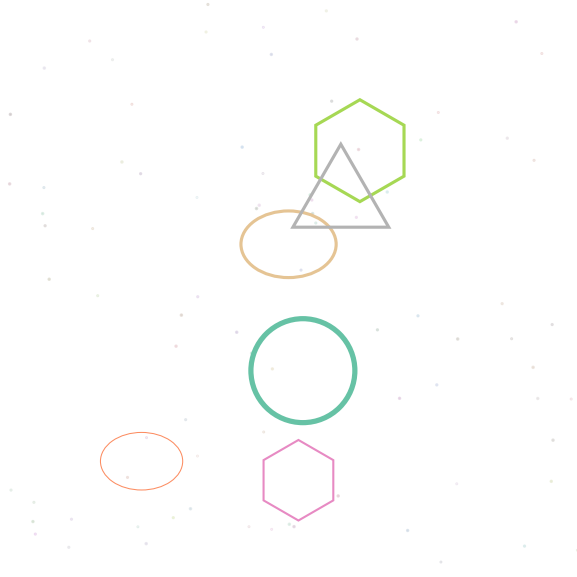[{"shape": "circle", "thickness": 2.5, "radius": 0.45, "center": [0.524, 0.357]}, {"shape": "oval", "thickness": 0.5, "radius": 0.36, "center": [0.245, 0.201]}, {"shape": "hexagon", "thickness": 1, "radius": 0.35, "center": [0.517, 0.168]}, {"shape": "hexagon", "thickness": 1.5, "radius": 0.44, "center": [0.623, 0.738]}, {"shape": "oval", "thickness": 1.5, "radius": 0.41, "center": [0.5, 0.576]}, {"shape": "triangle", "thickness": 1.5, "radius": 0.48, "center": [0.59, 0.654]}]